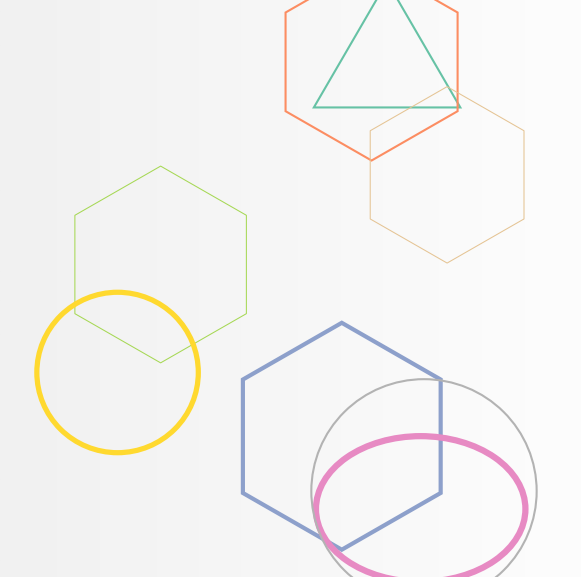[{"shape": "triangle", "thickness": 1, "radius": 0.73, "center": [0.666, 0.886]}, {"shape": "hexagon", "thickness": 1, "radius": 0.85, "center": [0.639, 0.892]}, {"shape": "hexagon", "thickness": 2, "radius": 0.98, "center": [0.588, 0.244]}, {"shape": "oval", "thickness": 3, "radius": 0.9, "center": [0.724, 0.118]}, {"shape": "hexagon", "thickness": 0.5, "radius": 0.85, "center": [0.276, 0.541]}, {"shape": "circle", "thickness": 2.5, "radius": 0.69, "center": [0.202, 0.354]}, {"shape": "hexagon", "thickness": 0.5, "radius": 0.76, "center": [0.769, 0.696]}, {"shape": "circle", "thickness": 1, "radius": 0.97, "center": [0.729, 0.149]}]